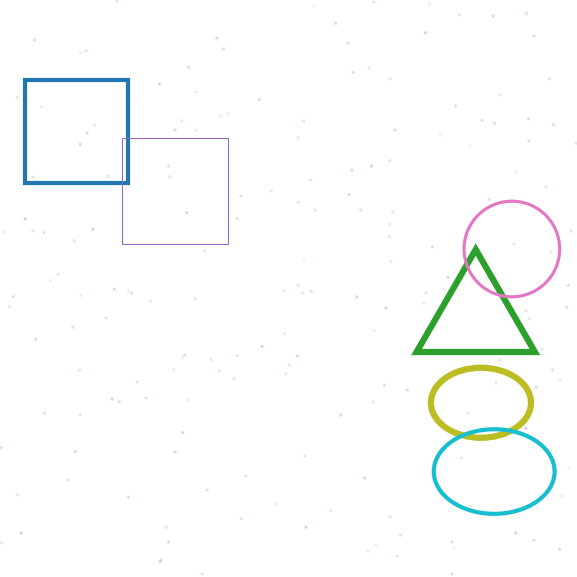[{"shape": "square", "thickness": 2, "radius": 0.45, "center": [0.132, 0.771]}, {"shape": "triangle", "thickness": 3, "radius": 0.59, "center": [0.824, 0.449]}, {"shape": "square", "thickness": 0.5, "radius": 0.46, "center": [0.304, 0.669]}, {"shape": "circle", "thickness": 1.5, "radius": 0.41, "center": [0.886, 0.568]}, {"shape": "oval", "thickness": 3, "radius": 0.43, "center": [0.833, 0.302]}, {"shape": "oval", "thickness": 2, "radius": 0.52, "center": [0.856, 0.183]}]